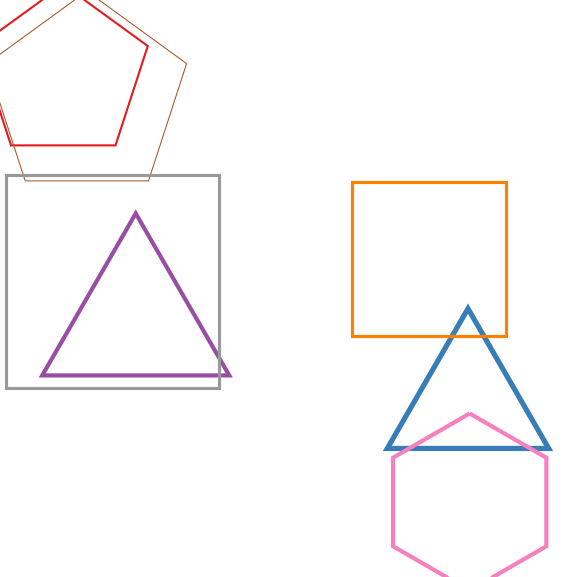[{"shape": "pentagon", "thickness": 1, "radius": 0.77, "center": [0.11, 0.872]}, {"shape": "triangle", "thickness": 2.5, "radius": 0.81, "center": [0.81, 0.303]}, {"shape": "triangle", "thickness": 2, "radius": 0.93, "center": [0.235, 0.443]}, {"shape": "square", "thickness": 1.5, "radius": 0.67, "center": [0.743, 0.55]}, {"shape": "pentagon", "thickness": 0.5, "radius": 0.91, "center": [0.15, 0.833]}, {"shape": "hexagon", "thickness": 2, "radius": 0.77, "center": [0.813, 0.13]}, {"shape": "square", "thickness": 1.5, "radius": 0.92, "center": [0.195, 0.512]}]